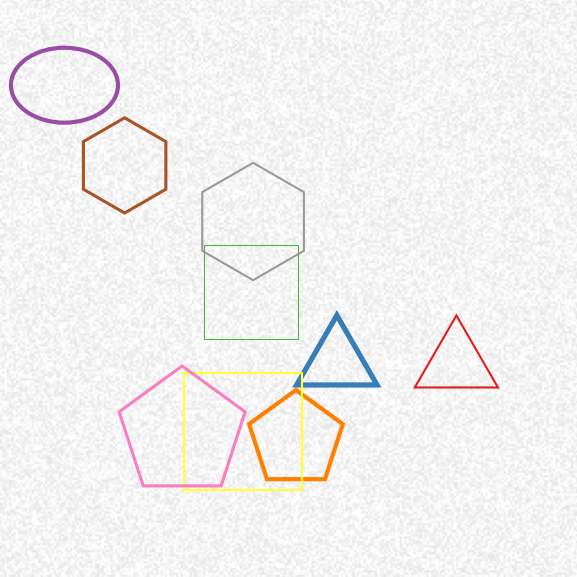[{"shape": "triangle", "thickness": 1, "radius": 0.42, "center": [0.79, 0.37]}, {"shape": "triangle", "thickness": 2.5, "radius": 0.4, "center": [0.583, 0.373]}, {"shape": "square", "thickness": 0.5, "radius": 0.41, "center": [0.434, 0.494]}, {"shape": "oval", "thickness": 2, "radius": 0.46, "center": [0.112, 0.852]}, {"shape": "pentagon", "thickness": 2, "radius": 0.43, "center": [0.513, 0.238]}, {"shape": "square", "thickness": 1, "radius": 0.51, "center": [0.421, 0.252]}, {"shape": "hexagon", "thickness": 1.5, "radius": 0.41, "center": [0.216, 0.713]}, {"shape": "pentagon", "thickness": 1.5, "radius": 0.57, "center": [0.315, 0.251]}, {"shape": "hexagon", "thickness": 1, "radius": 0.51, "center": [0.438, 0.616]}]